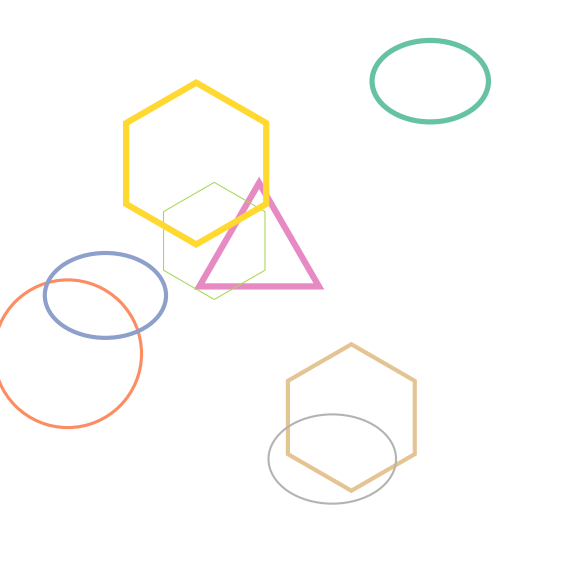[{"shape": "oval", "thickness": 2.5, "radius": 0.5, "center": [0.745, 0.859]}, {"shape": "circle", "thickness": 1.5, "radius": 0.64, "center": [0.117, 0.387]}, {"shape": "oval", "thickness": 2, "radius": 0.52, "center": [0.183, 0.488]}, {"shape": "triangle", "thickness": 3, "radius": 0.6, "center": [0.449, 0.563]}, {"shape": "hexagon", "thickness": 0.5, "radius": 0.51, "center": [0.371, 0.582]}, {"shape": "hexagon", "thickness": 3, "radius": 0.7, "center": [0.34, 0.716]}, {"shape": "hexagon", "thickness": 2, "radius": 0.63, "center": [0.608, 0.276]}, {"shape": "oval", "thickness": 1, "radius": 0.55, "center": [0.575, 0.204]}]